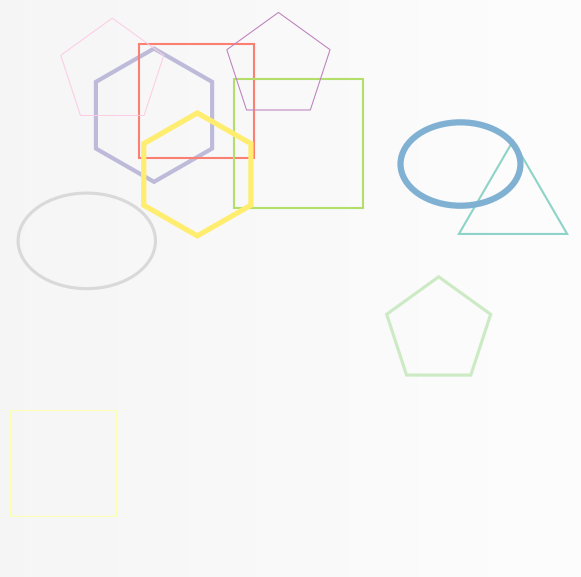[{"shape": "triangle", "thickness": 1, "radius": 0.54, "center": [0.883, 0.648]}, {"shape": "square", "thickness": 0.5, "radius": 0.46, "center": [0.108, 0.197]}, {"shape": "hexagon", "thickness": 2, "radius": 0.58, "center": [0.265, 0.8]}, {"shape": "square", "thickness": 1, "radius": 0.49, "center": [0.338, 0.825]}, {"shape": "oval", "thickness": 3, "radius": 0.52, "center": [0.792, 0.715]}, {"shape": "square", "thickness": 1, "radius": 0.56, "center": [0.514, 0.751]}, {"shape": "pentagon", "thickness": 0.5, "radius": 0.47, "center": [0.193, 0.875]}, {"shape": "oval", "thickness": 1.5, "radius": 0.59, "center": [0.149, 0.582]}, {"shape": "pentagon", "thickness": 0.5, "radius": 0.47, "center": [0.479, 0.884]}, {"shape": "pentagon", "thickness": 1.5, "radius": 0.47, "center": [0.755, 0.426]}, {"shape": "hexagon", "thickness": 2.5, "radius": 0.53, "center": [0.339, 0.697]}]